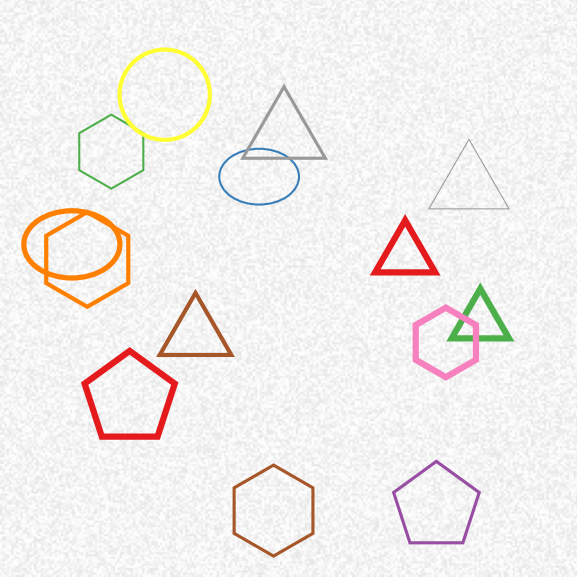[{"shape": "pentagon", "thickness": 3, "radius": 0.41, "center": [0.225, 0.309]}, {"shape": "triangle", "thickness": 3, "radius": 0.3, "center": [0.702, 0.557]}, {"shape": "oval", "thickness": 1, "radius": 0.35, "center": [0.449, 0.693]}, {"shape": "triangle", "thickness": 3, "radius": 0.29, "center": [0.832, 0.442]}, {"shape": "hexagon", "thickness": 1, "radius": 0.32, "center": [0.193, 0.737]}, {"shape": "pentagon", "thickness": 1.5, "radius": 0.39, "center": [0.756, 0.122]}, {"shape": "hexagon", "thickness": 2, "radius": 0.41, "center": [0.151, 0.55]}, {"shape": "oval", "thickness": 2.5, "radius": 0.42, "center": [0.124, 0.576]}, {"shape": "circle", "thickness": 2, "radius": 0.39, "center": [0.285, 0.835]}, {"shape": "triangle", "thickness": 2, "radius": 0.36, "center": [0.339, 0.42]}, {"shape": "hexagon", "thickness": 1.5, "radius": 0.39, "center": [0.474, 0.115]}, {"shape": "hexagon", "thickness": 3, "radius": 0.3, "center": [0.772, 0.406]}, {"shape": "triangle", "thickness": 0.5, "radius": 0.4, "center": [0.812, 0.678]}, {"shape": "triangle", "thickness": 1.5, "radius": 0.41, "center": [0.492, 0.766]}]